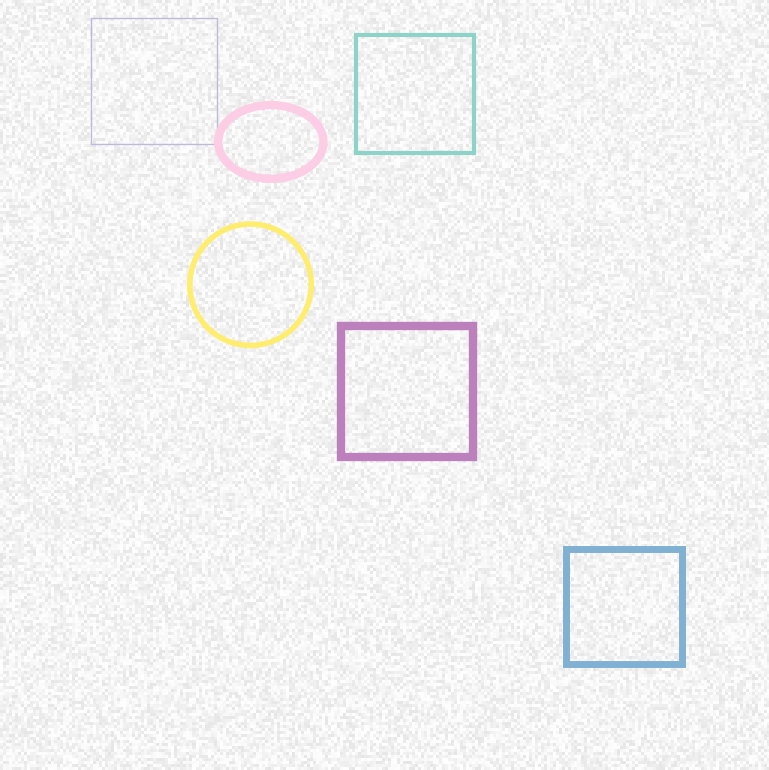[{"shape": "square", "thickness": 1.5, "radius": 0.38, "center": [0.539, 0.878]}, {"shape": "square", "thickness": 0.5, "radius": 0.41, "center": [0.2, 0.895]}, {"shape": "square", "thickness": 2.5, "radius": 0.37, "center": [0.81, 0.212]}, {"shape": "oval", "thickness": 3, "radius": 0.34, "center": [0.352, 0.816]}, {"shape": "square", "thickness": 3, "radius": 0.43, "center": [0.529, 0.491]}, {"shape": "circle", "thickness": 2, "radius": 0.39, "center": [0.325, 0.63]}]